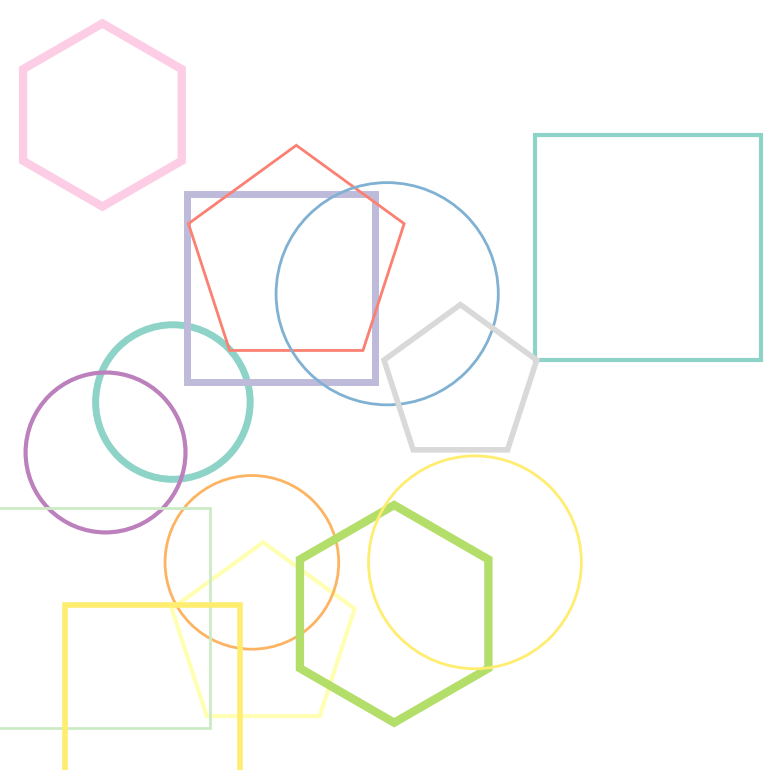[{"shape": "circle", "thickness": 2.5, "radius": 0.5, "center": [0.225, 0.478]}, {"shape": "square", "thickness": 1.5, "radius": 0.73, "center": [0.842, 0.679]}, {"shape": "pentagon", "thickness": 1.5, "radius": 0.62, "center": [0.342, 0.171]}, {"shape": "square", "thickness": 2.5, "radius": 0.61, "center": [0.365, 0.626]}, {"shape": "pentagon", "thickness": 1, "radius": 0.74, "center": [0.385, 0.664]}, {"shape": "circle", "thickness": 1, "radius": 0.72, "center": [0.503, 0.619]}, {"shape": "circle", "thickness": 1, "radius": 0.56, "center": [0.327, 0.27]}, {"shape": "hexagon", "thickness": 3, "radius": 0.71, "center": [0.512, 0.203]}, {"shape": "hexagon", "thickness": 3, "radius": 0.59, "center": [0.133, 0.851]}, {"shape": "pentagon", "thickness": 2, "radius": 0.52, "center": [0.598, 0.5]}, {"shape": "circle", "thickness": 1.5, "radius": 0.52, "center": [0.137, 0.412]}, {"shape": "square", "thickness": 1, "radius": 0.71, "center": [0.13, 0.198]}, {"shape": "circle", "thickness": 1, "radius": 0.69, "center": [0.617, 0.27]}, {"shape": "square", "thickness": 2, "radius": 0.57, "center": [0.198, 0.101]}]